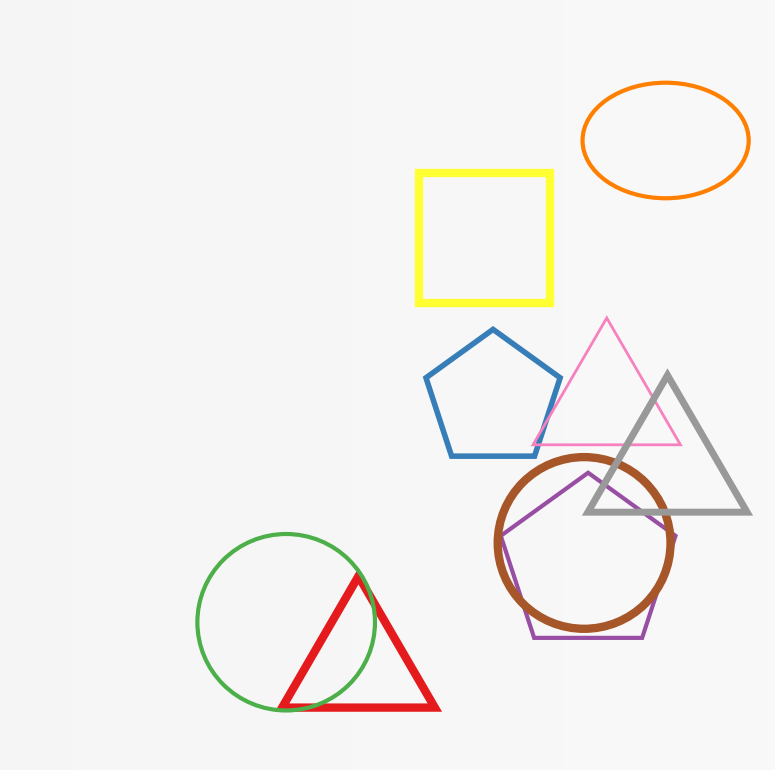[{"shape": "triangle", "thickness": 3, "radius": 0.57, "center": [0.463, 0.138]}, {"shape": "pentagon", "thickness": 2, "radius": 0.46, "center": [0.636, 0.481]}, {"shape": "circle", "thickness": 1.5, "radius": 0.57, "center": [0.369, 0.192]}, {"shape": "pentagon", "thickness": 1.5, "radius": 0.59, "center": [0.759, 0.268]}, {"shape": "oval", "thickness": 1.5, "radius": 0.54, "center": [0.859, 0.818]}, {"shape": "square", "thickness": 3, "radius": 0.42, "center": [0.625, 0.691]}, {"shape": "circle", "thickness": 3, "radius": 0.56, "center": [0.754, 0.295]}, {"shape": "triangle", "thickness": 1, "radius": 0.55, "center": [0.783, 0.477]}, {"shape": "triangle", "thickness": 2.5, "radius": 0.59, "center": [0.861, 0.394]}]